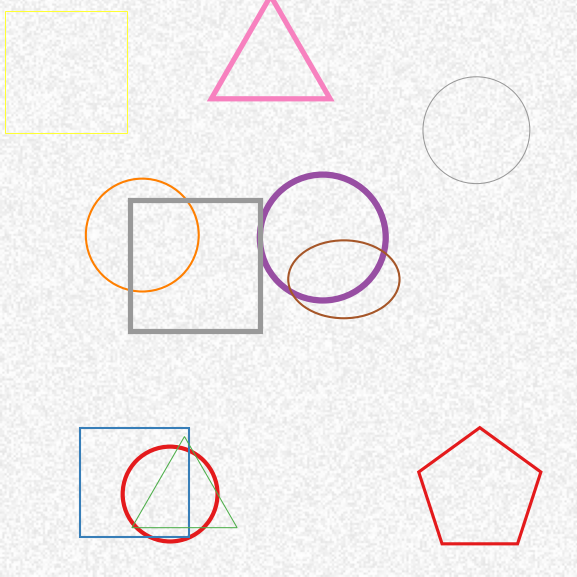[{"shape": "circle", "thickness": 2, "radius": 0.41, "center": [0.295, 0.144]}, {"shape": "pentagon", "thickness": 1.5, "radius": 0.56, "center": [0.831, 0.147]}, {"shape": "square", "thickness": 1, "radius": 0.47, "center": [0.234, 0.164]}, {"shape": "triangle", "thickness": 0.5, "radius": 0.53, "center": [0.319, 0.138]}, {"shape": "circle", "thickness": 3, "radius": 0.54, "center": [0.559, 0.588]}, {"shape": "circle", "thickness": 1, "radius": 0.49, "center": [0.246, 0.592]}, {"shape": "square", "thickness": 0.5, "radius": 0.53, "center": [0.114, 0.875]}, {"shape": "oval", "thickness": 1, "radius": 0.48, "center": [0.595, 0.516]}, {"shape": "triangle", "thickness": 2.5, "radius": 0.59, "center": [0.469, 0.887]}, {"shape": "square", "thickness": 2.5, "radius": 0.57, "center": [0.337, 0.54]}, {"shape": "circle", "thickness": 0.5, "radius": 0.46, "center": [0.825, 0.774]}]